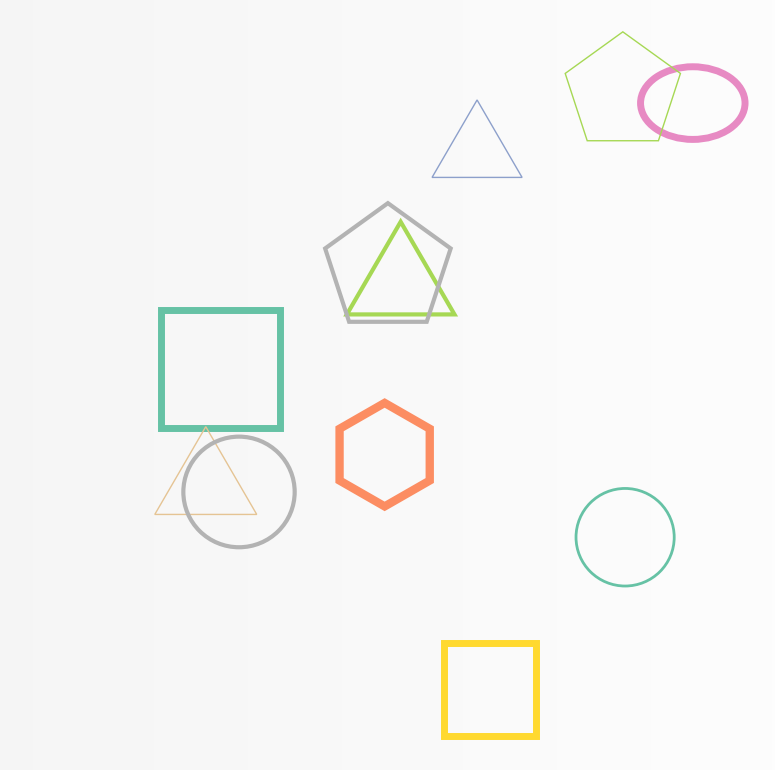[{"shape": "square", "thickness": 2.5, "radius": 0.38, "center": [0.284, 0.521]}, {"shape": "circle", "thickness": 1, "radius": 0.32, "center": [0.807, 0.302]}, {"shape": "hexagon", "thickness": 3, "radius": 0.34, "center": [0.496, 0.41]}, {"shape": "triangle", "thickness": 0.5, "radius": 0.34, "center": [0.616, 0.803]}, {"shape": "oval", "thickness": 2.5, "radius": 0.34, "center": [0.894, 0.866]}, {"shape": "pentagon", "thickness": 0.5, "radius": 0.39, "center": [0.804, 0.88]}, {"shape": "triangle", "thickness": 1.5, "radius": 0.4, "center": [0.517, 0.632]}, {"shape": "square", "thickness": 2.5, "radius": 0.3, "center": [0.632, 0.105]}, {"shape": "triangle", "thickness": 0.5, "radius": 0.38, "center": [0.265, 0.37]}, {"shape": "circle", "thickness": 1.5, "radius": 0.36, "center": [0.308, 0.361]}, {"shape": "pentagon", "thickness": 1.5, "radius": 0.43, "center": [0.501, 0.651]}]